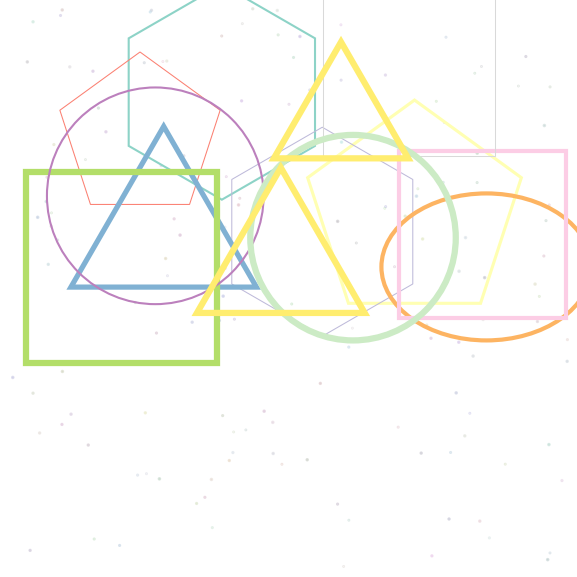[{"shape": "hexagon", "thickness": 1, "radius": 0.93, "center": [0.384, 0.84]}, {"shape": "pentagon", "thickness": 1.5, "radius": 0.97, "center": [0.718, 0.631]}, {"shape": "hexagon", "thickness": 0.5, "radius": 0.9, "center": [0.558, 0.598]}, {"shape": "pentagon", "thickness": 0.5, "radius": 0.73, "center": [0.242, 0.763]}, {"shape": "triangle", "thickness": 2.5, "radius": 0.93, "center": [0.283, 0.595]}, {"shape": "oval", "thickness": 2, "radius": 0.91, "center": [0.842, 0.537]}, {"shape": "square", "thickness": 3, "radius": 0.83, "center": [0.21, 0.536]}, {"shape": "square", "thickness": 2, "radius": 0.72, "center": [0.836, 0.594]}, {"shape": "square", "thickness": 0.5, "radius": 0.74, "center": [0.708, 0.877]}, {"shape": "circle", "thickness": 1, "radius": 0.94, "center": [0.269, 0.66]}, {"shape": "circle", "thickness": 3, "radius": 0.89, "center": [0.611, 0.588]}, {"shape": "triangle", "thickness": 3, "radius": 0.67, "center": [0.591, 0.792]}, {"shape": "triangle", "thickness": 3, "radius": 0.84, "center": [0.486, 0.541]}]